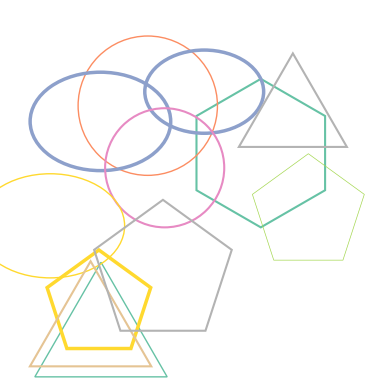[{"shape": "hexagon", "thickness": 1.5, "radius": 0.96, "center": [0.677, 0.602]}, {"shape": "triangle", "thickness": 1, "radius": 0.99, "center": [0.262, 0.12]}, {"shape": "circle", "thickness": 1, "radius": 0.9, "center": [0.384, 0.725]}, {"shape": "oval", "thickness": 2.5, "radius": 0.91, "center": [0.261, 0.685]}, {"shape": "oval", "thickness": 2.5, "radius": 0.77, "center": [0.53, 0.762]}, {"shape": "circle", "thickness": 1.5, "radius": 0.77, "center": [0.428, 0.564]}, {"shape": "pentagon", "thickness": 0.5, "radius": 0.76, "center": [0.801, 0.448]}, {"shape": "oval", "thickness": 1, "radius": 0.97, "center": [0.131, 0.413]}, {"shape": "pentagon", "thickness": 2.5, "radius": 0.71, "center": [0.257, 0.209]}, {"shape": "triangle", "thickness": 1.5, "radius": 0.91, "center": [0.235, 0.139]}, {"shape": "pentagon", "thickness": 1.5, "radius": 0.94, "center": [0.423, 0.293]}, {"shape": "triangle", "thickness": 1.5, "radius": 0.81, "center": [0.761, 0.699]}]